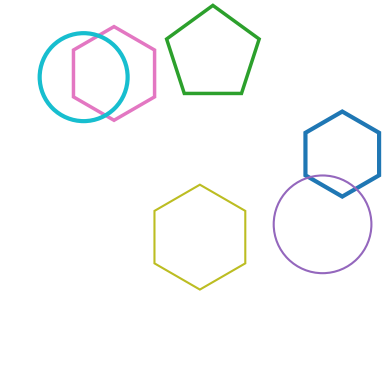[{"shape": "hexagon", "thickness": 3, "radius": 0.55, "center": [0.889, 0.6]}, {"shape": "pentagon", "thickness": 2.5, "radius": 0.63, "center": [0.553, 0.86]}, {"shape": "circle", "thickness": 1.5, "radius": 0.63, "center": [0.838, 0.417]}, {"shape": "hexagon", "thickness": 2.5, "radius": 0.61, "center": [0.296, 0.809]}, {"shape": "hexagon", "thickness": 1.5, "radius": 0.68, "center": [0.519, 0.384]}, {"shape": "circle", "thickness": 3, "radius": 0.57, "center": [0.217, 0.8]}]